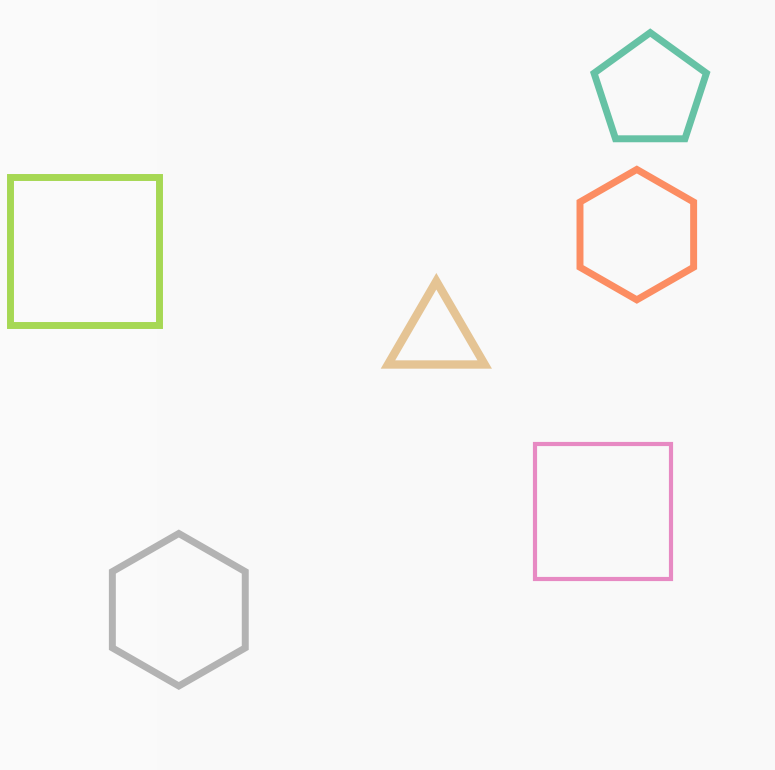[{"shape": "pentagon", "thickness": 2.5, "radius": 0.38, "center": [0.839, 0.881]}, {"shape": "hexagon", "thickness": 2.5, "radius": 0.42, "center": [0.822, 0.695]}, {"shape": "square", "thickness": 1.5, "radius": 0.44, "center": [0.778, 0.336]}, {"shape": "square", "thickness": 2.5, "radius": 0.48, "center": [0.109, 0.673]}, {"shape": "triangle", "thickness": 3, "radius": 0.36, "center": [0.563, 0.563]}, {"shape": "hexagon", "thickness": 2.5, "radius": 0.5, "center": [0.231, 0.208]}]